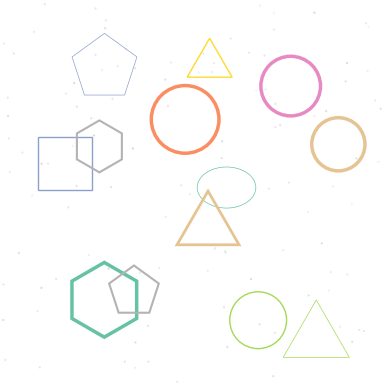[{"shape": "oval", "thickness": 0.5, "radius": 0.38, "center": [0.588, 0.513]}, {"shape": "hexagon", "thickness": 2.5, "radius": 0.49, "center": [0.271, 0.221]}, {"shape": "circle", "thickness": 2.5, "radius": 0.44, "center": [0.481, 0.69]}, {"shape": "square", "thickness": 1, "radius": 0.35, "center": [0.168, 0.575]}, {"shape": "pentagon", "thickness": 0.5, "radius": 0.44, "center": [0.271, 0.825]}, {"shape": "circle", "thickness": 2.5, "radius": 0.39, "center": [0.755, 0.776]}, {"shape": "circle", "thickness": 1, "radius": 0.37, "center": [0.671, 0.168]}, {"shape": "triangle", "thickness": 0.5, "radius": 0.5, "center": [0.821, 0.121]}, {"shape": "triangle", "thickness": 1, "radius": 0.34, "center": [0.545, 0.833]}, {"shape": "circle", "thickness": 2.5, "radius": 0.35, "center": [0.879, 0.625]}, {"shape": "triangle", "thickness": 2, "radius": 0.47, "center": [0.54, 0.411]}, {"shape": "pentagon", "thickness": 1.5, "radius": 0.34, "center": [0.348, 0.243]}, {"shape": "hexagon", "thickness": 1.5, "radius": 0.34, "center": [0.258, 0.62]}]